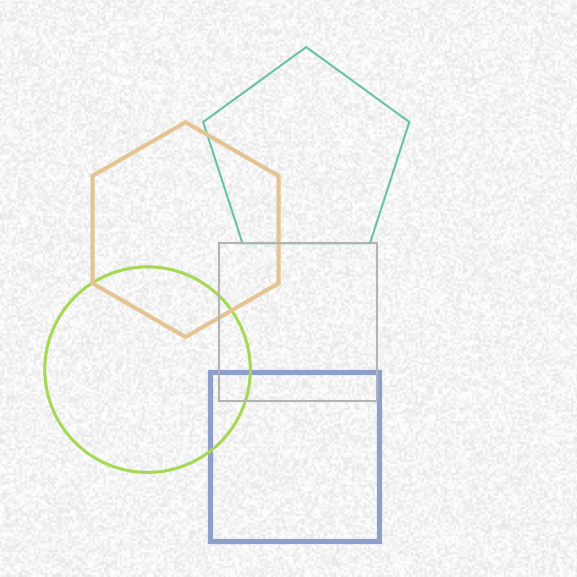[{"shape": "pentagon", "thickness": 1, "radius": 0.94, "center": [0.53, 0.73]}, {"shape": "square", "thickness": 2.5, "radius": 0.73, "center": [0.509, 0.208]}, {"shape": "circle", "thickness": 1.5, "radius": 0.89, "center": [0.256, 0.359]}, {"shape": "hexagon", "thickness": 2, "radius": 0.93, "center": [0.321, 0.602]}, {"shape": "square", "thickness": 1, "radius": 0.69, "center": [0.516, 0.441]}]